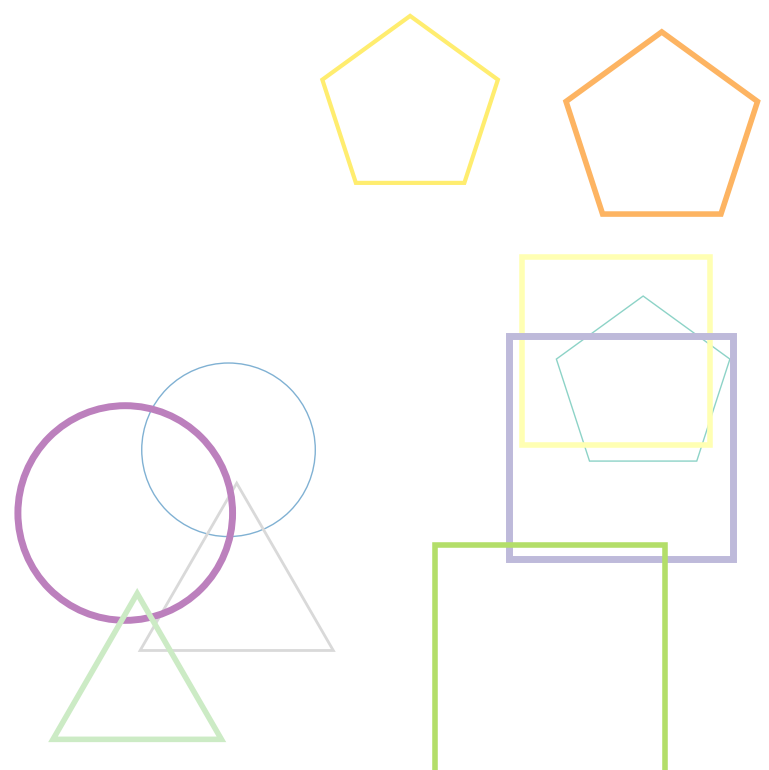[{"shape": "pentagon", "thickness": 0.5, "radius": 0.59, "center": [0.835, 0.497]}, {"shape": "square", "thickness": 2, "radius": 0.61, "center": [0.799, 0.544]}, {"shape": "square", "thickness": 2.5, "radius": 0.72, "center": [0.807, 0.418]}, {"shape": "circle", "thickness": 0.5, "radius": 0.56, "center": [0.297, 0.416]}, {"shape": "pentagon", "thickness": 2, "radius": 0.65, "center": [0.859, 0.828]}, {"shape": "square", "thickness": 2, "radius": 0.75, "center": [0.715, 0.142]}, {"shape": "triangle", "thickness": 1, "radius": 0.72, "center": [0.307, 0.228]}, {"shape": "circle", "thickness": 2.5, "radius": 0.7, "center": [0.163, 0.334]}, {"shape": "triangle", "thickness": 2, "radius": 0.63, "center": [0.178, 0.103]}, {"shape": "pentagon", "thickness": 1.5, "radius": 0.6, "center": [0.533, 0.859]}]